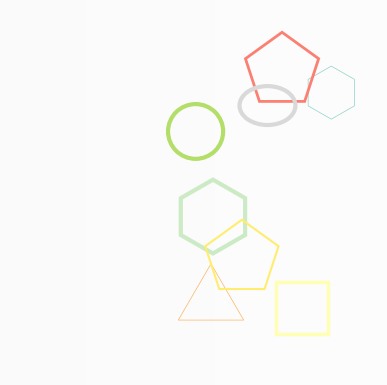[{"shape": "hexagon", "thickness": 0.5, "radius": 0.34, "center": [0.855, 0.759]}, {"shape": "square", "thickness": 2.5, "radius": 0.34, "center": [0.78, 0.201]}, {"shape": "pentagon", "thickness": 2, "radius": 0.5, "center": [0.728, 0.817]}, {"shape": "triangle", "thickness": 0.5, "radius": 0.49, "center": [0.545, 0.217]}, {"shape": "circle", "thickness": 3, "radius": 0.36, "center": [0.505, 0.659]}, {"shape": "oval", "thickness": 3, "radius": 0.36, "center": [0.69, 0.726]}, {"shape": "hexagon", "thickness": 3, "radius": 0.48, "center": [0.55, 0.438]}, {"shape": "pentagon", "thickness": 1.5, "radius": 0.5, "center": [0.624, 0.33]}]